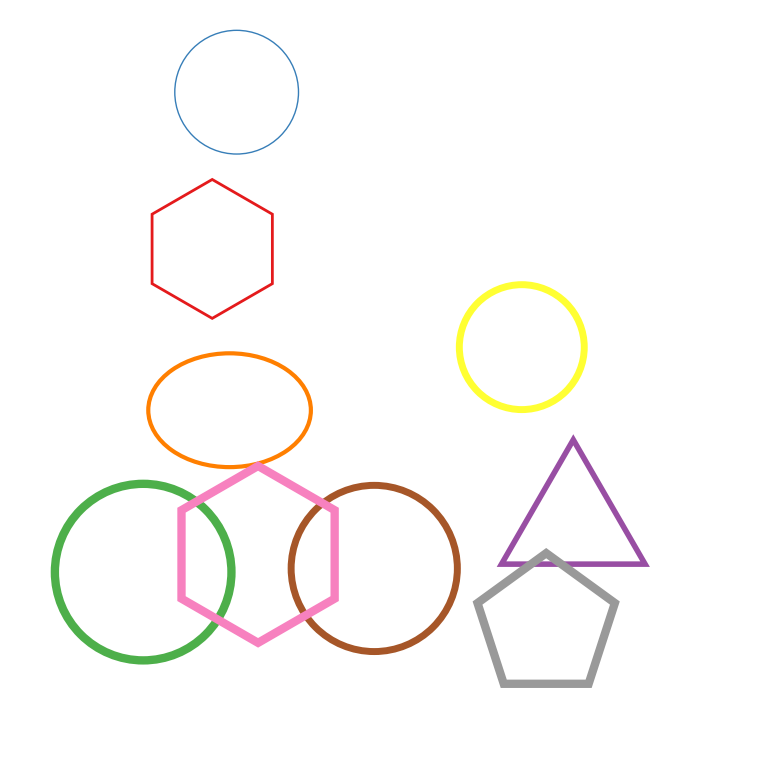[{"shape": "hexagon", "thickness": 1, "radius": 0.45, "center": [0.276, 0.677]}, {"shape": "circle", "thickness": 0.5, "radius": 0.4, "center": [0.307, 0.88]}, {"shape": "circle", "thickness": 3, "radius": 0.57, "center": [0.186, 0.257]}, {"shape": "triangle", "thickness": 2, "radius": 0.54, "center": [0.745, 0.321]}, {"shape": "oval", "thickness": 1.5, "radius": 0.53, "center": [0.298, 0.467]}, {"shape": "circle", "thickness": 2.5, "radius": 0.41, "center": [0.678, 0.549]}, {"shape": "circle", "thickness": 2.5, "radius": 0.54, "center": [0.486, 0.262]}, {"shape": "hexagon", "thickness": 3, "radius": 0.57, "center": [0.335, 0.28]}, {"shape": "pentagon", "thickness": 3, "radius": 0.47, "center": [0.709, 0.188]}]